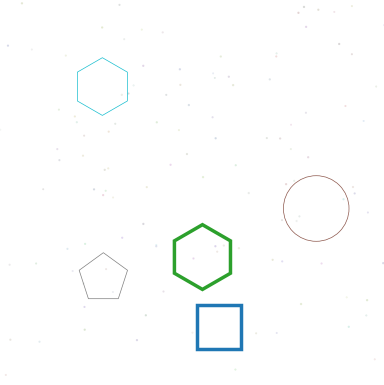[{"shape": "square", "thickness": 2.5, "radius": 0.29, "center": [0.569, 0.152]}, {"shape": "hexagon", "thickness": 2.5, "radius": 0.42, "center": [0.526, 0.332]}, {"shape": "circle", "thickness": 0.5, "radius": 0.43, "center": [0.821, 0.458]}, {"shape": "pentagon", "thickness": 0.5, "radius": 0.33, "center": [0.268, 0.278]}, {"shape": "hexagon", "thickness": 0.5, "radius": 0.37, "center": [0.266, 0.775]}]